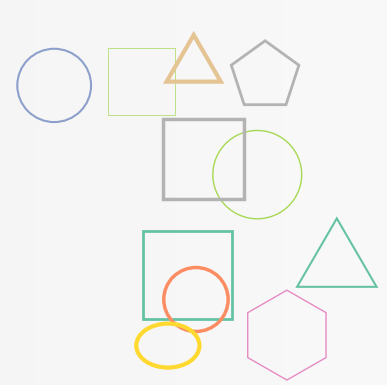[{"shape": "square", "thickness": 2, "radius": 0.57, "center": [0.484, 0.285]}, {"shape": "triangle", "thickness": 1.5, "radius": 0.59, "center": [0.869, 0.314]}, {"shape": "circle", "thickness": 2.5, "radius": 0.42, "center": [0.506, 0.222]}, {"shape": "circle", "thickness": 1.5, "radius": 0.48, "center": [0.14, 0.778]}, {"shape": "hexagon", "thickness": 1, "radius": 0.58, "center": [0.74, 0.13]}, {"shape": "circle", "thickness": 1, "radius": 0.57, "center": [0.664, 0.546]}, {"shape": "square", "thickness": 0.5, "radius": 0.43, "center": [0.365, 0.789]}, {"shape": "oval", "thickness": 3, "radius": 0.41, "center": [0.433, 0.102]}, {"shape": "triangle", "thickness": 3, "radius": 0.4, "center": [0.5, 0.828]}, {"shape": "pentagon", "thickness": 2, "radius": 0.46, "center": [0.684, 0.802]}, {"shape": "square", "thickness": 2.5, "radius": 0.52, "center": [0.524, 0.587]}]